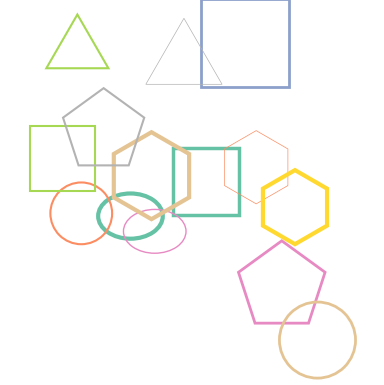[{"shape": "square", "thickness": 2.5, "radius": 0.43, "center": [0.535, 0.528]}, {"shape": "oval", "thickness": 3, "radius": 0.42, "center": [0.339, 0.439]}, {"shape": "circle", "thickness": 1.5, "radius": 0.4, "center": [0.211, 0.446]}, {"shape": "hexagon", "thickness": 0.5, "radius": 0.48, "center": [0.665, 0.566]}, {"shape": "square", "thickness": 2, "radius": 0.57, "center": [0.637, 0.888]}, {"shape": "pentagon", "thickness": 2, "radius": 0.59, "center": [0.732, 0.256]}, {"shape": "oval", "thickness": 1, "radius": 0.41, "center": [0.402, 0.399]}, {"shape": "triangle", "thickness": 1.5, "radius": 0.47, "center": [0.201, 0.869]}, {"shape": "square", "thickness": 1.5, "radius": 0.42, "center": [0.162, 0.588]}, {"shape": "hexagon", "thickness": 3, "radius": 0.48, "center": [0.766, 0.462]}, {"shape": "hexagon", "thickness": 3, "radius": 0.56, "center": [0.393, 0.544]}, {"shape": "circle", "thickness": 2, "radius": 0.49, "center": [0.825, 0.117]}, {"shape": "triangle", "thickness": 0.5, "radius": 0.57, "center": [0.478, 0.838]}, {"shape": "pentagon", "thickness": 1.5, "radius": 0.55, "center": [0.269, 0.66]}]